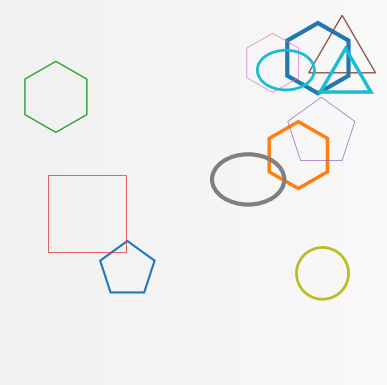[{"shape": "hexagon", "thickness": 3, "radius": 0.46, "center": [0.82, 0.849]}, {"shape": "pentagon", "thickness": 1.5, "radius": 0.37, "center": [0.329, 0.3]}, {"shape": "hexagon", "thickness": 2.5, "radius": 0.43, "center": [0.77, 0.597]}, {"shape": "hexagon", "thickness": 1, "radius": 0.46, "center": [0.144, 0.748]}, {"shape": "square", "thickness": 0.5, "radius": 0.5, "center": [0.225, 0.445]}, {"shape": "pentagon", "thickness": 0.5, "radius": 0.46, "center": [0.829, 0.656]}, {"shape": "triangle", "thickness": 1, "radius": 0.5, "center": [0.883, 0.861]}, {"shape": "hexagon", "thickness": 0.5, "radius": 0.38, "center": [0.703, 0.837]}, {"shape": "oval", "thickness": 3, "radius": 0.47, "center": [0.64, 0.534]}, {"shape": "circle", "thickness": 2, "radius": 0.34, "center": [0.832, 0.29]}, {"shape": "triangle", "thickness": 2.5, "radius": 0.38, "center": [0.892, 0.799]}, {"shape": "oval", "thickness": 2, "radius": 0.37, "center": [0.738, 0.818]}]